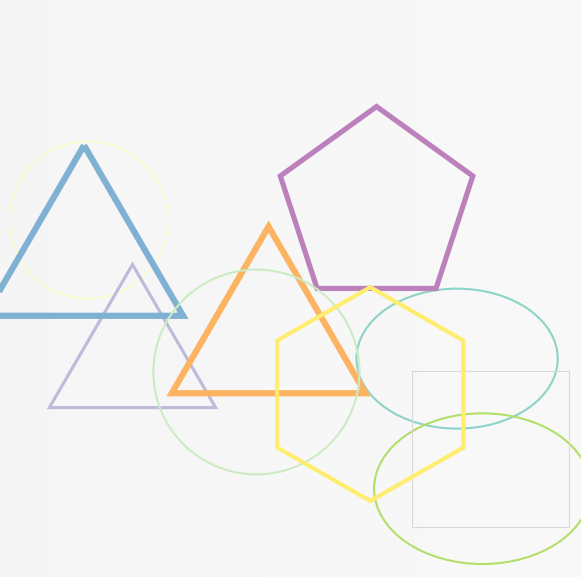[{"shape": "oval", "thickness": 1, "radius": 0.87, "center": [0.786, 0.378]}, {"shape": "circle", "thickness": 0.5, "radius": 0.68, "center": [0.152, 0.618]}, {"shape": "triangle", "thickness": 1.5, "radius": 0.83, "center": [0.228, 0.376]}, {"shape": "triangle", "thickness": 3, "radius": 0.98, "center": [0.145, 0.551]}, {"shape": "triangle", "thickness": 3, "radius": 0.96, "center": [0.462, 0.414]}, {"shape": "oval", "thickness": 1, "radius": 0.93, "center": [0.83, 0.153]}, {"shape": "square", "thickness": 0.5, "radius": 0.68, "center": [0.844, 0.221]}, {"shape": "pentagon", "thickness": 2.5, "radius": 0.87, "center": [0.648, 0.641]}, {"shape": "circle", "thickness": 1, "radius": 0.89, "center": [0.441, 0.355]}, {"shape": "hexagon", "thickness": 2, "radius": 0.93, "center": [0.637, 0.317]}]